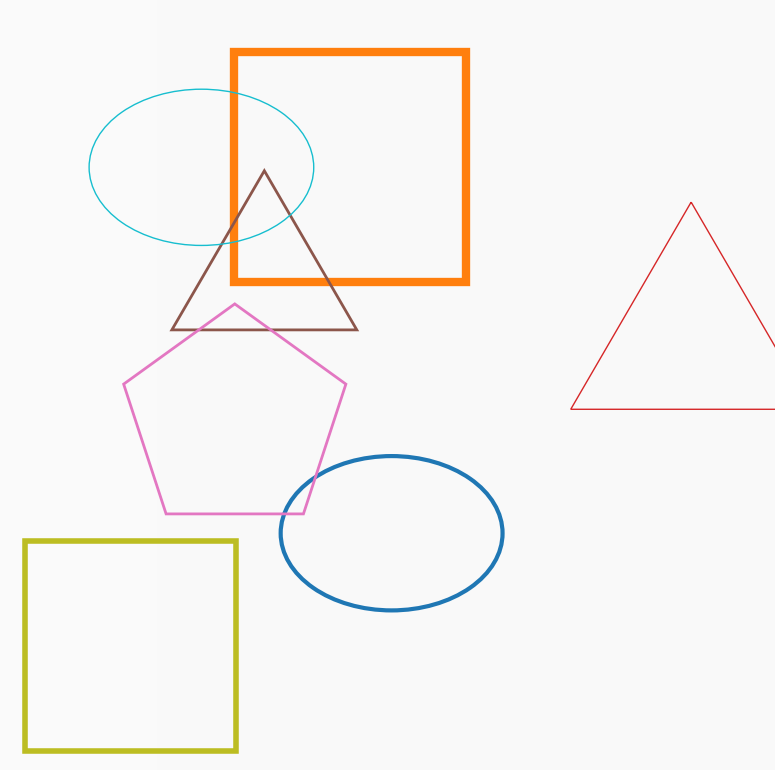[{"shape": "oval", "thickness": 1.5, "radius": 0.72, "center": [0.505, 0.307]}, {"shape": "square", "thickness": 3, "radius": 0.75, "center": [0.452, 0.783]}, {"shape": "triangle", "thickness": 0.5, "radius": 0.9, "center": [0.892, 0.558]}, {"shape": "triangle", "thickness": 1, "radius": 0.69, "center": [0.341, 0.64]}, {"shape": "pentagon", "thickness": 1, "radius": 0.75, "center": [0.303, 0.455]}, {"shape": "square", "thickness": 2, "radius": 0.68, "center": [0.169, 0.161]}, {"shape": "oval", "thickness": 0.5, "radius": 0.72, "center": [0.26, 0.783]}]